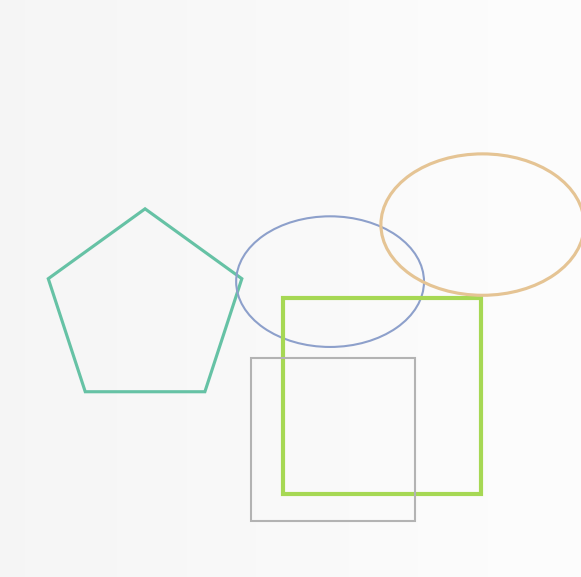[{"shape": "pentagon", "thickness": 1.5, "radius": 0.88, "center": [0.25, 0.462]}, {"shape": "oval", "thickness": 1, "radius": 0.81, "center": [0.568, 0.511]}, {"shape": "square", "thickness": 2, "radius": 0.85, "center": [0.657, 0.313]}, {"shape": "oval", "thickness": 1.5, "radius": 0.87, "center": [0.83, 0.61]}, {"shape": "square", "thickness": 1, "radius": 0.71, "center": [0.573, 0.238]}]